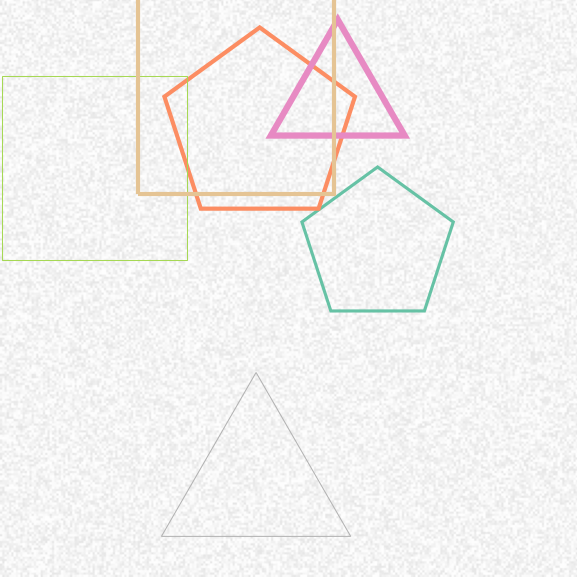[{"shape": "pentagon", "thickness": 1.5, "radius": 0.69, "center": [0.654, 0.572]}, {"shape": "pentagon", "thickness": 2, "radius": 0.87, "center": [0.45, 0.778]}, {"shape": "triangle", "thickness": 3, "radius": 0.67, "center": [0.585, 0.831]}, {"shape": "square", "thickness": 0.5, "radius": 0.8, "center": [0.163, 0.708]}, {"shape": "square", "thickness": 2, "radius": 0.85, "center": [0.409, 0.833]}, {"shape": "triangle", "thickness": 0.5, "radius": 0.95, "center": [0.443, 0.165]}]